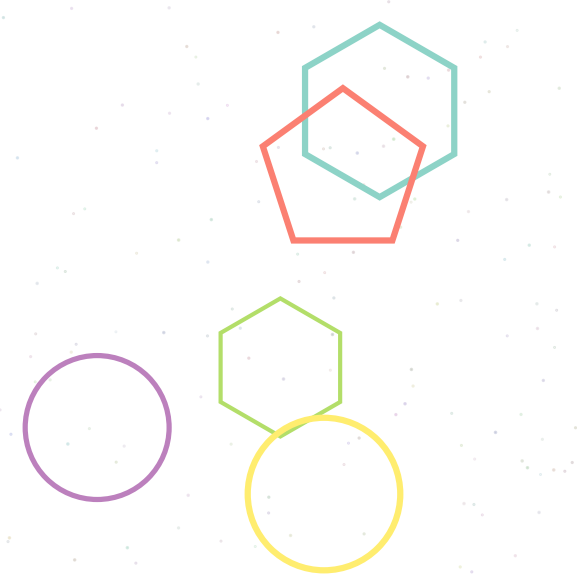[{"shape": "hexagon", "thickness": 3, "radius": 0.75, "center": [0.657, 0.807]}, {"shape": "pentagon", "thickness": 3, "radius": 0.73, "center": [0.594, 0.701]}, {"shape": "hexagon", "thickness": 2, "radius": 0.6, "center": [0.485, 0.363]}, {"shape": "circle", "thickness": 2.5, "radius": 0.62, "center": [0.168, 0.259]}, {"shape": "circle", "thickness": 3, "radius": 0.66, "center": [0.561, 0.144]}]